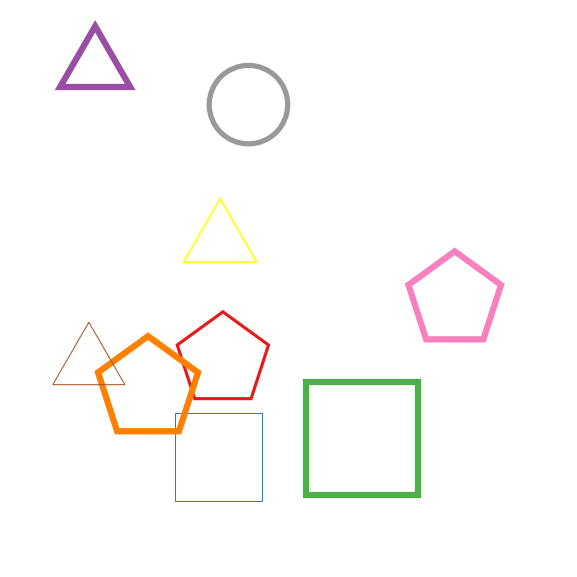[{"shape": "pentagon", "thickness": 1.5, "radius": 0.42, "center": [0.386, 0.376]}, {"shape": "square", "thickness": 0.5, "radius": 0.38, "center": [0.378, 0.208]}, {"shape": "square", "thickness": 3, "radius": 0.49, "center": [0.627, 0.24]}, {"shape": "triangle", "thickness": 3, "radius": 0.35, "center": [0.165, 0.884]}, {"shape": "pentagon", "thickness": 3, "radius": 0.46, "center": [0.256, 0.326]}, {"shape": "triangle", "thickness": 1, "radius": 0.37, "center": [0.381, 0.582]}, {"shape": "triangle", "thickness": 0.5, "radius": 0.36, "center": [0.154, 0.369]}, {"shape": "pentagon", "thickness": 3, "radius": 0.42, "center": [0.787, 0.48]}, {"shape": "circle", "thickness": 2.5, "radius": 0.34, "center": [0.43, 0.818]}]